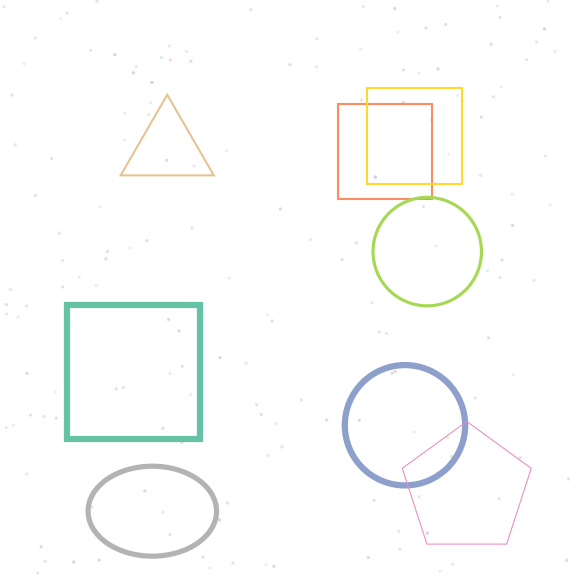[{"shape": "square", "thickness": 3, "radius": 0.58, "center": [0.231, 0.354]}, {"shape": "square", "thickness": 1, "radius": 0.41, "center": [0.667, 0.737]}, {"shape": "circle", "thickness": 3, "radius": 0.52, "center": [0.701, 0.263]}, {"shape": "pentagon", "thickness": 0.5, "radius": 0.59, "center": [0.808, 0.152]}, {"shape": "circle", "thickness": 1.5, "radius": 0.47, "center": [0.74, 0.563]}, {"shape": "square", "thickness": 1, "radius": 0.41, "center": [0.718, 0.764]}, {"shape": "triangle", "thickness": 1, "radius": 0.47, "center": [0.29, 0.742]}, {"shape": "oval", "thickness": 2.5, "radius": 0.56, "center": [0.264, 0.114]}]